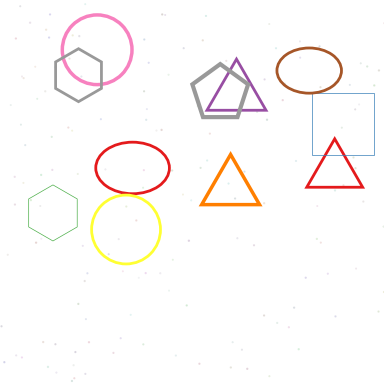[{"shape": "oval", "thickness": 2, "radius": 0.48, "center": [0.344, 0.564]}, {"shape": "triangle", "thickness": 2, "radius": 0.42, "center": [0.869, 0.556]}, {"shape": "square", "thickness": 0.5, "radius": 0.41, "center": [0.891, 0.677]}, {"shape": "hexagon", "thickness": 0.5, "radius": 0.36, "center": [0.138, 0.447]}, {"shape": "triangle", "thickness": 2, "radius": 0.44, "center": [0.614, 0.758]}, {"shape": "triangle", "thickness": 2.5, "radius": 0.43, "center": [0.599, 0.512]}, {"shape": "circle", "thickness": 2, "radius": 0.45, "center": [0.327, 0.404]}, {"shape": "oval", "thickness": 2, "radius": 0.42, "center": [0.803, 0.817]}, {"shape": "circle", "thickness": 2.5, "radius": 0.45, "center": [0.252, 0.871]}, {"shape": "pentagon", "thickness": 3, "radius": 0.38, "center": [0.572, 0.757]}, {"shape": "hexagon", "thickness": 2, "radius": 0.34, "center": [0.204, 0.805]}]